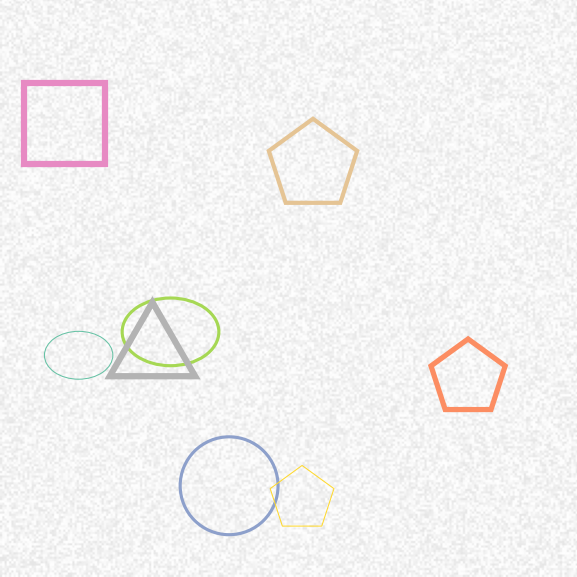[{"shape": "oval", "thickness": 0.5, "radius": 0.3, "center": [0.136, 0.384]}, {"shape": "pentagon", "thickness": 2.5, "radius": 0.34, "center": [0.811, 0.345]}, {"shape": "circle", "thickness": 1.5, "radius": 0.42, "center": [0.397, 0.158]}, {"shape": "square", "thickness": 3, "radius": 0.35, "center": [0.112, 0.786]}, {"shape": "oval", "thickness": 1.5, "radius": 0.42, "center": [0.295, 0.424]}, {"shape": "pentagon", "thickness": 0.5, "radius": 0.29, "center": [0.523, 0.135]}, {"shape": "pentagon", "thickness": 2, "radius": 0.4, "center": [0.542, 0.713]}, {"shape": "triangle", "thickness": 3, "radius": 0.43, "center": [0.264, 0.39]}]